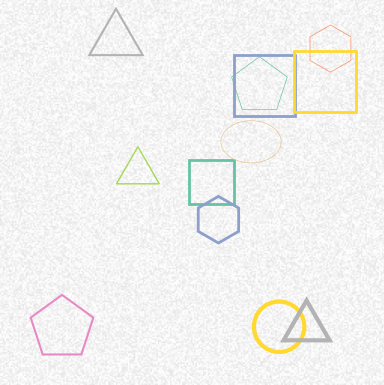[{"shape": "square", "thickness": 2, "radius": 0.29, "center": [0.55, 0.527]}, {"shape": "pentagon", "thickness": 0.5, "radius": 0.38, "center": [0.674, 0.777]}, {"shape": "hexagon", "thickness": 0.5, "radius": 0.31, "center": [0.858, 0.874]}, {"shape": "square", "thickness": 2, "radius": 0.39, "center": [0.686, 0.779]}, {"shape": "hexagon", "thickness": 2, "radius": 0.3, "center": [0.567, 0.429]}, {"shape": "pentagon", "thickness": 1.5, "radius": 0.43, "center": [0.161, 0.149]}, {"shape": "triangle", "thickness": 1, "radius": 0.32, "center": [0.358, 0.555]}, {"shape": "circle", "thickness": 3, "radius": 0.33, "center": [0.725, 0.151]}, {"shape": "square", "thickness": 2, "radius": 0.4, "center": [0.844, 0.789]}, {"shape": "oval", "thickness": 0.5, "radius": 0.39, "center": [0.652, 0.632]}, {"shape": "triangle", "thickness": 1.5, "radius": 0.4, "center": [0.301, 0.897]}, {"shape": "triangle", "thickness": 3, "radius": 0.34, "center": [0.796, 0.151]}]